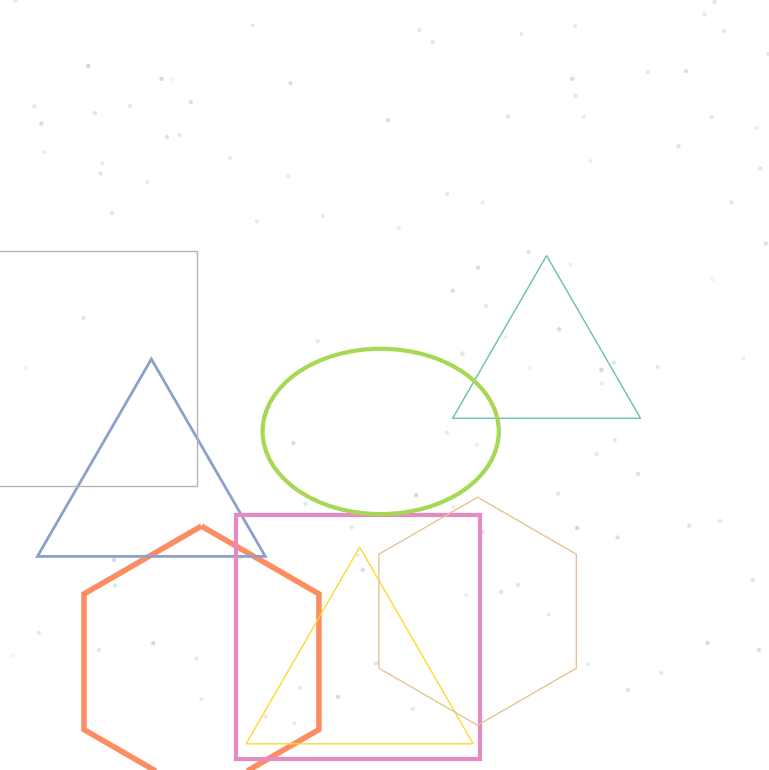[{"shape": "triangle", "thickness": 0.5, "radius": 0.7, "center": [0.71, 0.527]}, {"shape": "hexagon", "thickness": 2, "radius": 0.88, "center": [0.262, 0.141]}, {"shape": "triangle", "thickness": 1, "radius": 0.85, "center": [0.197, 0.363]}, {"shape": "square", "thickness": 1.5, "radius": 0.79, "center": [0.465, 0.172]}, {"shape": "oval", "thickness": 1.5, "radius": 0.77, "center": [0.494, 0.44]}, {"shape": "triangle", "thickness": 0.5, "radius": 0.85, "center": [0.467, 0.119]}, {"shape": "hexagon", "thickness": 0.5, "radius": 0.74, "center": [0.62, 0.206]}, {"shape": "square", "thickness": 0.5, "radius": 0.76, "center": [0.103, 0.522]}]